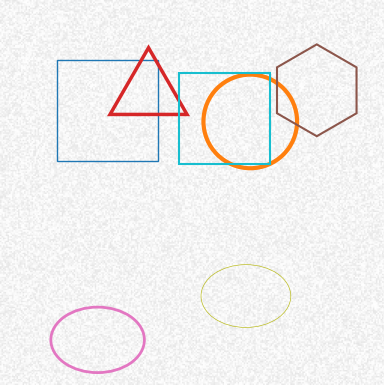[{"shape": "square", "thickness": 1, "radius": 0.65, "center": [0.278, 0.714]}, {"shape": "circle", "thickness": 3, "radius": 0.61, "center": [0.65, 0.685]}, {"shape": "triangle", "thickness": 2.5, "radius": 0.58, "center": [0.386, 0.76]}, {"shape": "hexagon", "thickness": 1.5, "radius": 0.6, "center": [0.823, 0.765]}, {"shape": "oval", "thickness": 2, "radius": 0.61, "center": [0.254, 0.117]}, {"shape": "oval", "thickness": 0.5, "radius": 0.58, "center": [0.639, 0.231]}, {"shape": "square", "thickness": 1.5, "radius": 0.59, "center": [0.583, 0.692]}]